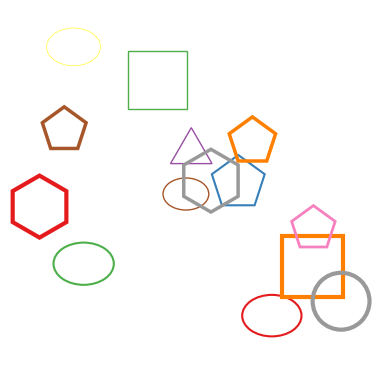[{"shape": "hexagon", "thickness": 3, "radius": 0.4, "center": [0.103, 0.463]}, {"shape": "oval", "thickness": 1.5, "radius": 0.39, "center": [0.706, 0.18]}, {"shape": "pentagon", "thickness": 1.5, "radius": 0.36, "center": [0.619, 0.525]}, {"shape": "square", "thickness": 1, "radius": 0.38, "center": [0.408, 0.792]}, {"shape": "oval", "thickness": 1.5, "radius": 0.39, "center": [0.217, 0.315]}, {"shape": "triangle", "thickness": 1, "radius": 0.31, "center": [0.497, 0.606]}, {"shape": "square", "thickness": 3, "radius": 0.39, "center": [0.811, 0.307]}, {"shape": "pentagon", "thickness": 2.5, "radius": 0.32, "center": [0.656, 0.633]}, {"shape": "oval", "thickness": 0.5, "radius": 0.35, "center": [0.191, 0.878]}, {"shape": "oval", "thickness": 1, "radius": 0.3, "center": [0.483, 0.496]}, {"shape": "pentagon", "thickness": 2.5, "radius": 0.3, "center": [0.167, 0.663]}, {"shape": "pentagon", "thickness": 2, "radius": 0.3, "center": [0.814, 0.407]}, {"shape": "hexagon", "thickness": 2.5, "radius": 0.41, "center": [0.548, 0.531]}, {"shape": "circle", "thickness": 3, "radius": 0.37, "center": [0.886, 0.218]}]